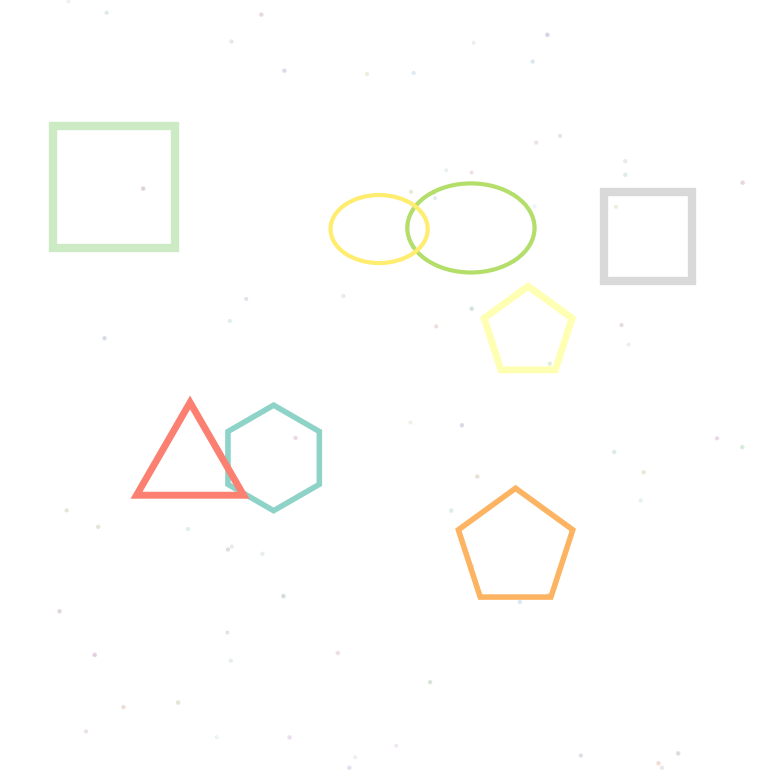[{"shape": "hexagon", "thickness": 2, "radius": 0.34, "center": [0.355, 0.405]}, {"shape": "pentagon", "thickness": 2.5, "radius": 0.3, "center": [0.686, 0.568]}, {"shape": "triangle", "thickness": 2.5, "radius": 0.4, "center": [0.247, 0.397]}, {"shape": "pentagon", "thickness": 2, "radius": 0.39, "center": [0.67, 0.288]}, {"shape": "oval", "thickness": 1.5, "radius": 0.41, "center": [0.612, 0.704]}, {"shape": "square", "thickness": 3, "radius": 0.29, "center": [0.841, 0.693]}, {"shape": "square", "thickness": 3, "radius": 0.4, "center": [0.147, 0.757]}, {"shape": "oval", "thickness": 1.5, "radius": 0.32, "center": [0.492, 0.703]}]